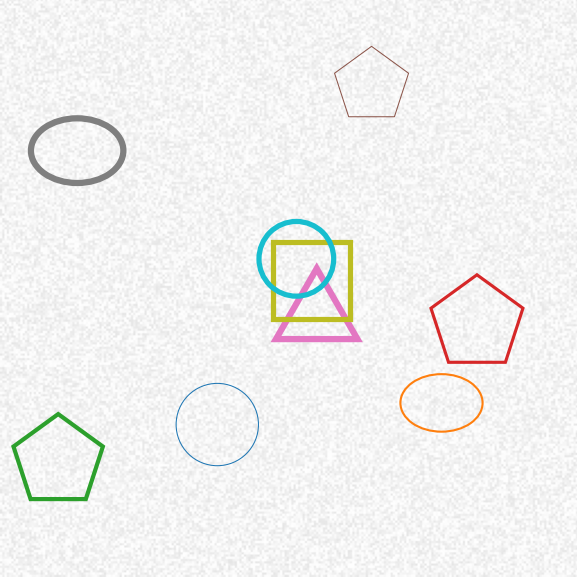[{"shape": "circle", "thickness": 0.5, "radius": 0.36, "center": [0.376, 0.264]}, {"shape": "oval", "thickness": 1, "radius": 0.36, "center": [0.765, 0.301]}, {"shape": "pentagon", "thickness": 2, "radius": 0.41, "center": [0.101, 0.201]}, {"shape": "pentagon", "thickness": 1.5, "radius": 0.42, "center": [0.826, 0.44]}, {"shape": "pentagon", "thickness": 0.5, "radius": 0.34, "center": [0.643, 0.851]}, {"shape": "triangle", "thickness": 3, "radius": 0.41, "center": [0.548, 0.453]}, {"shape": "oval", "thickness": 3, "radius": 0.4, "center": [0.134, 0.738]}, {"shape": "square", "thickness": 2.5, "radius": 0.33, "center": [0.539, 0.513]}, {"shape": "circle", "thickness": 2.5, "radius": 0.32, "center": [0.513, 0.551]}]